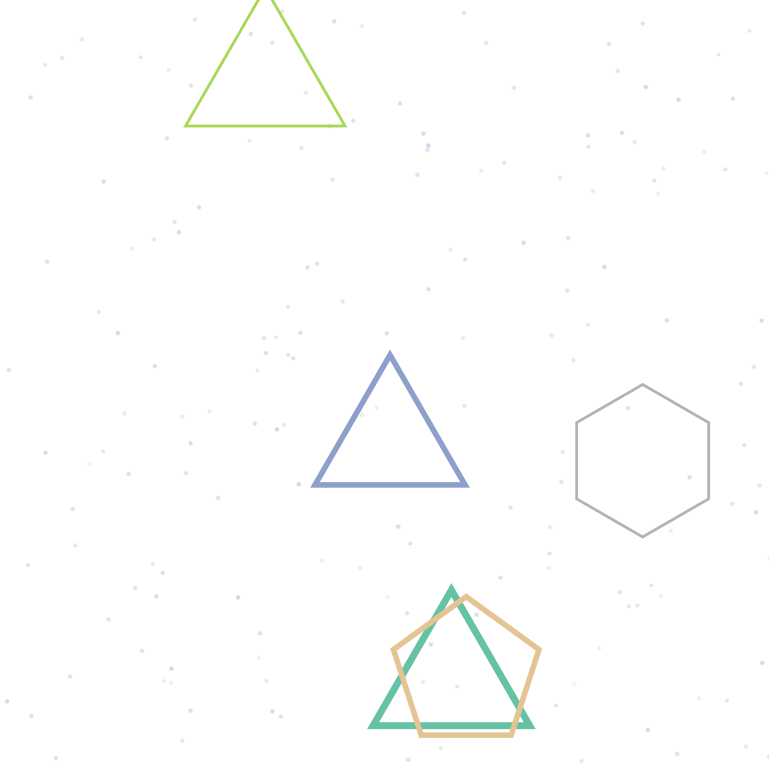[{"shape": "triangle", "thickness": 2.5, "radius": 0.59, "center": [0.586, 0.116]}, {"shape": "triangle", "thickness": 2, "radius": 0.56, "center": [0.507, 0.426]}, {"shape": "triangle", "thickness": 1, "radius": 0.6, "center": [0.345, 0.896]}, {"shape": "pentagon", "thickness": 2, "radius": 0.5, "center": [0.605, 0.126]}, {"shape": "hexagon", "thickness": 1, "radius": 0.49, "center": [0.835, 0.402]}]